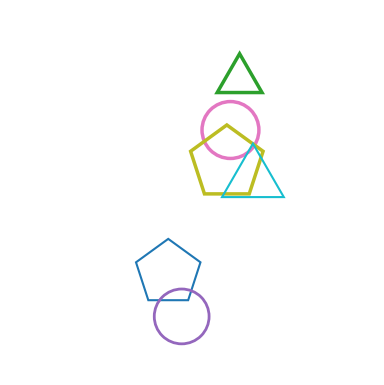[{"shape": "pentagon", "thickness": 1.5, "radius": 0.44, "center": [0.437, 0.291]}, {"shape": "triangle", "thickness": 2.5, "radius": 0.34, "center": [0.622, 0.793]}, {"shape": "circle", "thickness": 2, "radius": 0.36, "center": [0.472, 0.178]}, {"shape": "circle", "thickness": 2.5, "radius": 0.37, "center": [0.599, 0.662]}, {"shape": "pentagon", "thickness": 2.5, "radius": 0.49, "center": [0.589, 0.576]}, {"shape": "triangle", "thickness": 1.5, "radius": 0.46, "center": [0.657, 0.534]}]